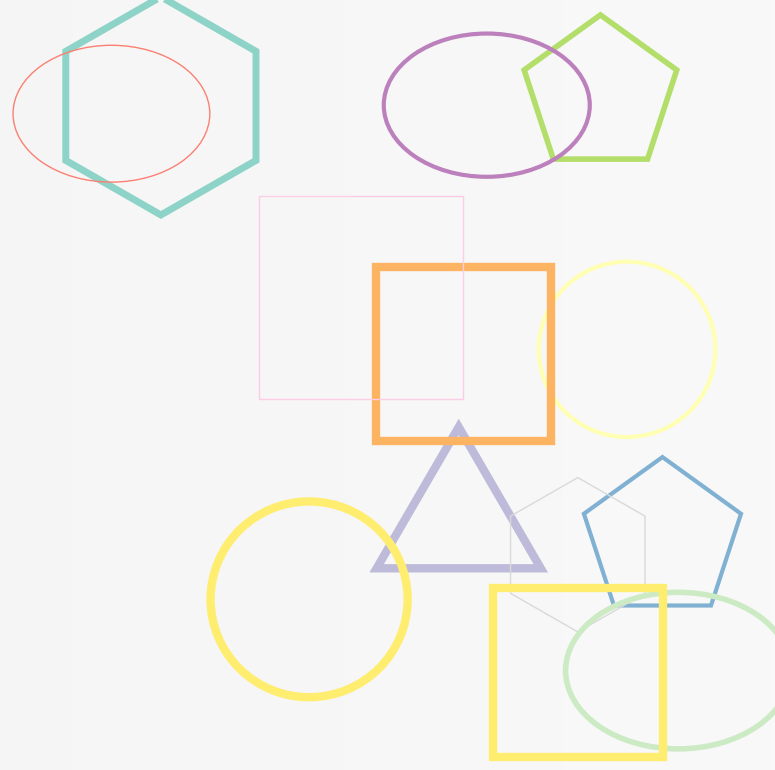[{"shape": "hexagon", "thickness": 2.5, "radius": 0.71, "center": [0.208, 0.863]}, {"shape": "circle", "thickness": 1.5, "radius": 0.57, "center": [0.809, 0.546]}, {"shape": "triangle", "thickness": 3, "radius": 0.61, "center": [0.592, 0.323]}, {"shape": "oval", "thickness": 0.5, "radius": 0.63, "center": [0.144, 0.852]}, {"shape": "pentagon", "thickness": 1.5, "radius": 0.53, "center": [0.855, 0.3]}, {"shape": "square", "thickness": 3, "radius": 0.56, "center": [0.598, 0.54]}, {"shape": "pentagon", "thickness": 2, "radius": 0.52, "center": [0.775, 0.877]}, {"shape": "square", "thickness": 0.5, "radius": 0.66, "center": [0.466, 0.613]}, {"shape": "hexagon", "thickness": 0.5, "radius": 0.5, "center": [0.746, 0.28]}, {"shape": "oval", "thickness": 1.5, "radius": 0.66, "center": [0.628, 0.863]}, {"shape": "oval", "thickness": 2, "radius": 0.73, "center": [0.875, 0.129]}, {"shape": "circle", "thickness": 3, "radius": 0.64, "center": [0.399, 0.222]}, {"shape": "square", "thickness": 3, "radius": 0.55, "center": [0.746, 0.126]}]